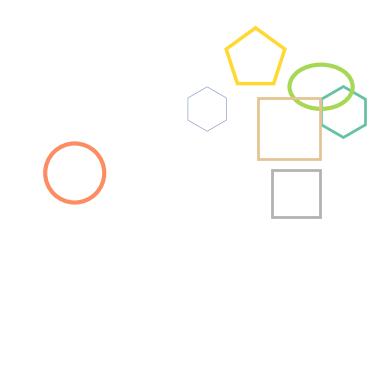[{"shape": "hexagon", "thickness": 2, "radius": 0.33, "center": [0.892, 0.709]}, {"shape": "circle", "thickness": 3, "radius": 0.38, "center": [0.194, 0.551]}, {"shape": "hexagon", "thickness": 0.5, "radius": 0.29, "center": [0.538, 0.717]}, {"shape": "oval", "thickness": 3, "radius": 0.41, "center": [0.834, 0.775]}, {"shape": "pentagon", "thickness": 2.5, "radius": 0.4, "center": [0.664, 0.848]}, {"shape": "square", "thickness": 2, "radius": 0.4, "center": [0.75, 0.666]}, {"shape": "square", "thickness": 2, "radius": 0.31, "center": [0.769, 0.497]}]